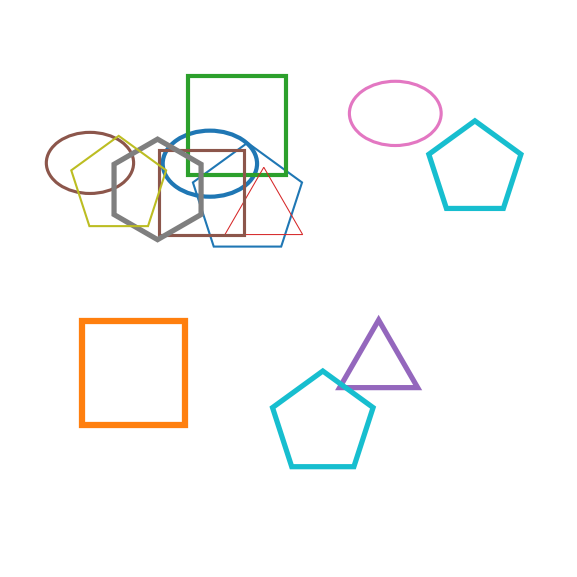[{"shape": "pentagon", "thickness": 1, "radius": 0.5, "center": [0.429, 0.653]}, {"shape": "oval", "thickness": 2, "radius": 0.41, "center": [0.363, 0.716]}, {"shape": "square", "thickness": 3, "radius": 0.45, "center": [0.231, 0.353]}, {"shape": "square", "thickness": 2, "radius": 0.43, "center": [0.41, 0.781]}, {"shape": "triangle", "thickness": 0.5, "radius": 0.39, "center": [0.457, 0.632]}, {"shape": "triangle", "thickness": 2.5, "radius": 0.39, "center": [0.656, 0.367]}, {"shape": "oval", "thickness": 1.5, "radius": 0.38, "center": [0.156, 0.717]}, {"shape": "square", "thickness": 1.5, "radius": 0.37, "center": [0.349, 0.666]}, {"shape": "oval", "thickness": 1.5, "radius": 0.4, "center": [0.684, 0.803]}, {"shape": "hexagon", "thickness": 2.5, "radius": 0.44, "center": [0.273, 0.671]}, {"shape": "pentagon", "thickness": 1, "radius": 0.43, "center": [0.206, 0.677]}, {"shape": "pentagon", "thickness": 2.5, "radius": 0.46, "center": [0.559, 0.265]}, {"shape": "pentagon", "thickness": 2.5, "radius": 0.42, "center": [0.822, 0.706]}]